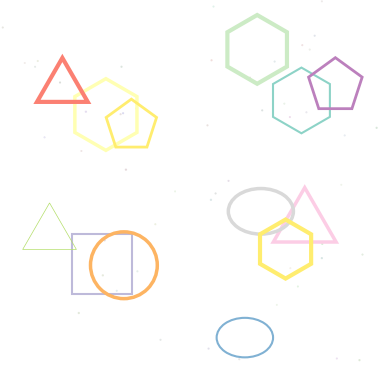[{"shape": "hexagon", "thickness": 1.5, "radius": 0.43, "center": [0.783, 0.739]}, {"shape": "hexagon", "thickness": 2.5, "radius": 0.47, "center": [0.275, 0.703]}, {"shape": "square", "thickness": 1.5, "radius": 0.39, "center": [0.264, 0.314]}, {"shape": "triangle", "thickness": 3, "radius": 0.38, "center": [0.162, 0.773]}, {"shape": "oval", "thickness": 1.5, "radius": 0.37, "center": [0.636, 0.123]}, {"shape": "circle", "thickness": 2.5, "radius": 0.43, "center": [0.322, 0.311]}, {"shape": "triangle", "thickness": 0.5, "radius": 0.4, "center": [0.129, 0.392]}, {"shape": "triangle", "thickness": 2.5, "radius": 0.47, "center": [0.791, 0.418]}, {"shape": "oval", "thickness": 2.5, "radius": 0.42, "center": [0.678, 0.451]}, {"shape": "pentagon", "thickness": 2, "radius": 0.37, "center": [0.871, 0.777]}, {"shape": "hexagon", "thickness": 3, "radius": 0.45, "center": [0.668, 0.872]}, {"shape": "hexagon", "thickness": 3, "radius": 0.38, "center": [0.742, 0.353]}, {"shape": "pentagon", "thickness": 2, "radius": 0.34, "center": [0.341, 0.674]}]